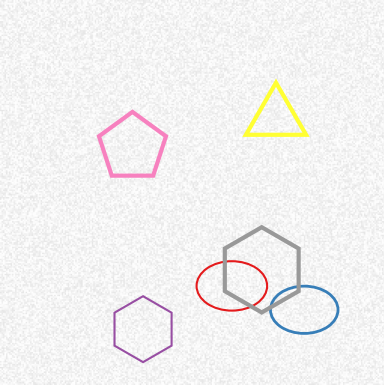[{"shape": "oval", "thickness": 1.5, "radius": 0.46, "center": [0.602, 0.257]}, {"shape": "oval", "thickness": 2, "radius": 0.44, "center": [0.79, 0.195]}, {"shape": "hexagon", "thickness": 1.5, "radius": 0.43, "center": [0.372, 0.145]}, {"shape": "triangle", "thickness": 3, "radius": 0.45, "center": [0.717, 0.695]}, {"shape": "pentagon", "thickness": 3, "radius": 0.46, "center": [0.344, 0.618]}, {"shape": "hexagon", "thickness": 3, "radius": 0.55, "center": [0.68, 0.299]}]